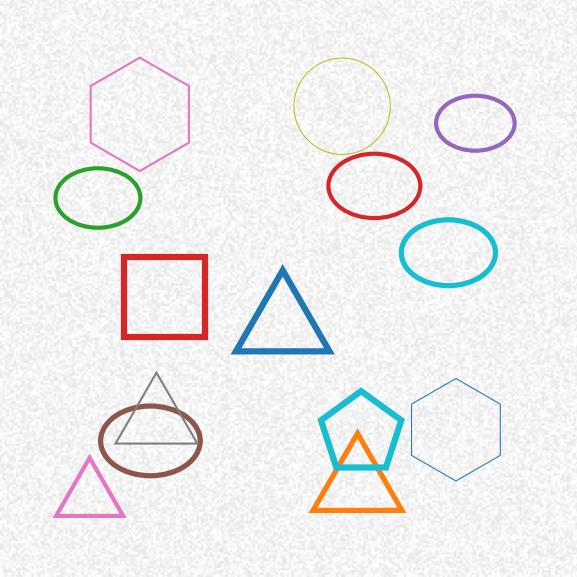[{"shape": "triangle", "thickness": 3, "radius": 0.47, "center": [0.49, 0.437]}, {"shape": "hexagon", "thickness": 0.5, "radius": 0.44, "center": [0.789, 0.255]}, {"shape": "triangle", "thickness": 2.5, "radius": 0.44, "center": [0.619, 0.16]}, {"shape": "oval", "thickness": 2, "radius": 0.37, "center": [0.17, 0.656]}, {"shape": "square", "thickness": 3, "radius": 0.35, "center": [0.285, 0.485]}, {"shape": "oval", "thickness": 2, "radius": 0.4, "center": [0.648, 0.677]}, {"shape": "oval", "thickness": 2, "radius": 0.34, "center": [0.823, 0.786]}, {"shape": "oval", "thickness": 2.5, "radius": 0.43, "center": [0.26, 0.236]}, {"shape": "hexagon", "thickness": 1, "radius": 0.49, "center": [0.242, 0.801]}, {"shape": "triangle", "thickness": 2, "radius": 0.34, "center": [0.155, 0.139]}, {"shape": "triangle", "thickness": 1, "radius": 0.41, "center": [0.271, 0.272]}, {"shape": "circle", "thickness": 0.5, "radius": 0.42, "center": [0.592, 0.815]}, {"shape": "oval", "thickness": 2.5, "radius": 0.41, "center": [0.776, 0.561]}, {"shape": "pentagon", "thickness": 3, "radius": 0.37, "center": [0.625, 0.249]}]